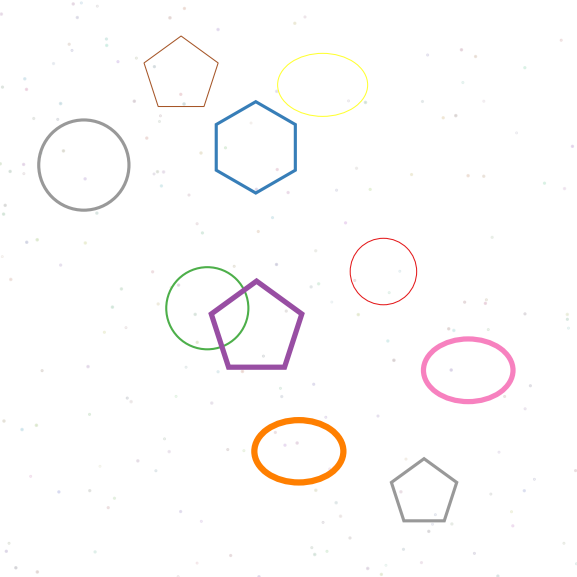[{"shape": "circle", "thickness": 0.5, "radius": 0.29, "center": [0.664, 0.529]}, {"shape": "hexagon", "thickness": 1.5, "radius": 0.4, "center": [0.443, 0.744]}, {"shape": "circle", "thickness": 1, "radius": 0.36, "center": [0.359, 0.465]}, {"shape": "pentagon", "thickness": 2.5, "radius": 0.41, "center": [0.444, 0.43]}, {"shape": "oval", "thickness": 3, "radius": 0.39, "center": [0.518, 0.218]}, {"shape": "oval", "thickness": 0.5, "radius": 0.39, "center": [0.559, 0.852]}, {"shape": "pentagon", "thickness": 0.5, "radius": 0.34, "center": [0.314, 0.869]}, {"shape": "oval", "thickness": 2.5, "radius": 0.39, "center": [0.811, 0.358]}, {"shape": "pentagon", "thickness": 1.5, "radius": 0.3, "center": [0.734, 0.145]}, {"shape": "circle", "thickness": 1.5, "radius": 0.39, "center": [0.145, 0.713]}]